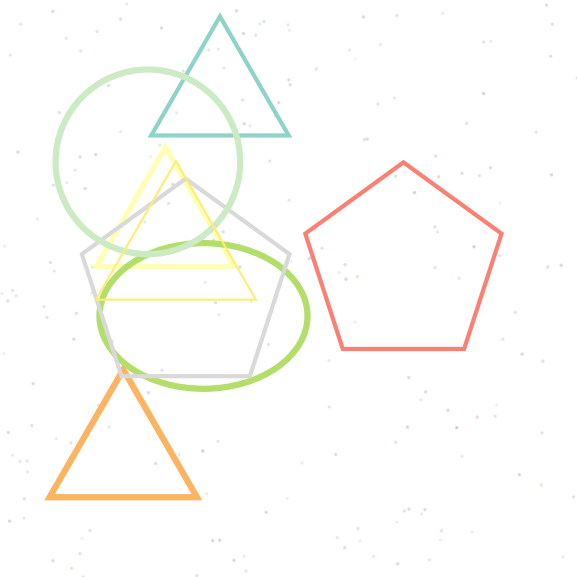[{"shape": "triangle", "thickness": 2, "radius": 0.69, "center": [0.381, 0.833]}, {"shape": "triangle", "thickness": 2.5, "radius": 0.69, "center": [0.286, 0.606]}, {"shape": "pentagon", "thickness": 2, "radius": 0.89, "center": [0.699, 0.539]}, {"shape": "triangle", "thickness": 3, "radius": 0.74, "center": [0.213, 0.212]}, {"shape": "oval", "thickness": 3, "radius": 0.9, "center": [0.352, 0.452]}, {"shape": "pentagon", "thickness": 2, "radius": 0.95, "center": [0.322, 0.501]}, {"shape": "circle", "thickness": 3, "radius": 0.8, "center": [0.256, 0.719]}, {"shape": "triangle", "thickness": 1, "radius": 0.8, "center": [0.305, 0.56]}]